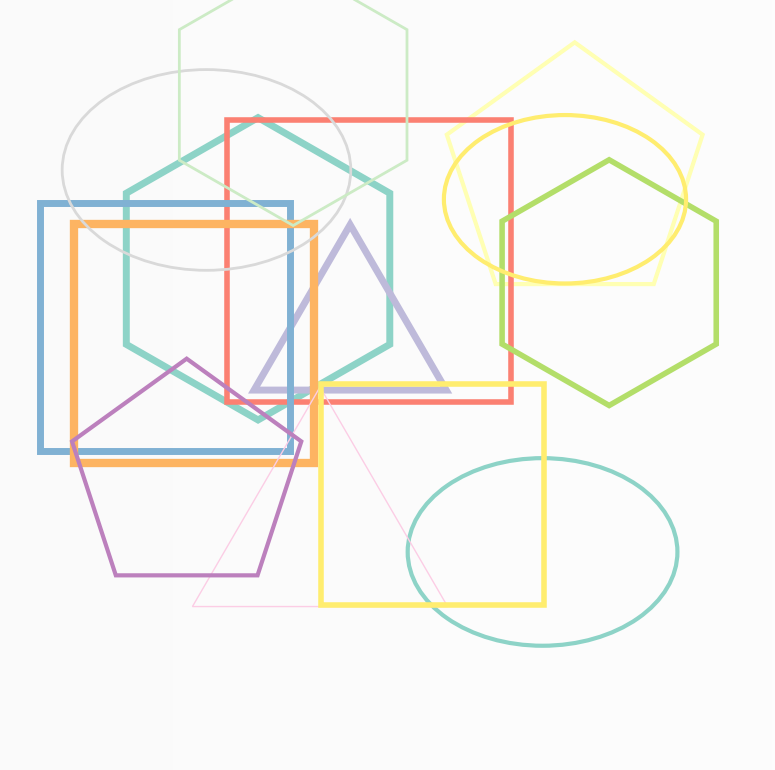[{"shape": "hexagon", "thickness": 2.5, "radius": 0.98, "center": [0.333, 0.651]}, {"shape": "oval", "thickness": 1.5, "radius": 0.87, "center": [0.7, 0.283]}, {"shape": "pentagon", "thickness": 1.5, "radius": 0.87, "center": [0.742, 0.771]}, {"shape": "triangle", "thickness": 2.5, "radius": 0.72, "center": [0.452, 0.565]}, {"shape": "square", "thickness": 2, "radius": 0.92, "center": [0.476, 0.661]}, {"shape": "square", "thickness": 2.5, "radius": 0.81, "center": [0.213, 0.576]}, {"shape": "square", "thickness": 3, "radius": 0.77, "center": [0.25, 0.554]}, {"shape": "hexagon", "thickness": 2, "radius": 0.8, "center": [0.786, 0.633]}, {"shape": "triangle", "thickness": 0.5, "radius": 0.95, "center": [0.413, 0.307]}, {"shape": "oval", "thickness": 1, "radius": 0.93, "center": [0.266, 0.779]}, {"shape": "pentagon", "thickness": 1.5, "radius": 0.78, "center": [0.241, 0.379]}, {"shape": "hexagon", "thickness": 1, "radius": 0.85, "center": [0.378, 0.877]}, {"shape": "square", "thickness": 2, "radius": 0.72, "center": [0.558, 0.357]}, {"shape": "oval", "thickness": 1.5, "radius": 0.78, "center": [0.729, 0.741]}]